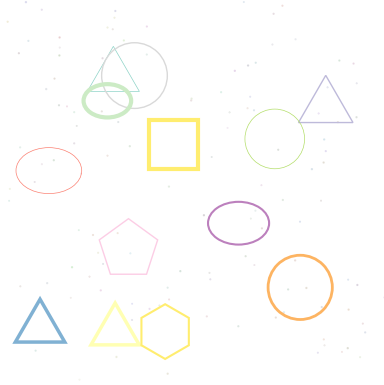[{"shape": "triangle", "thickness": 0.5, "radius": 0.39, "center": [0.294, 0.802]}, {"shape": "triangle", "thickness": 2.5, "radius": 0.36, "center": [0.299, 0.14]}, {"shape": "triangle", "thickness": 1, "radius": 0.41, "center": [0.846, 0.723]}, {"shape": "oval", "thickness": 0.5, "radius": 0.43, "center": [0.127, 0.557]}, {"shape": "triangle", "thickness": 2.5, "radius": 0.37, "center": [0.104, 0.149]}, {"shape": "circle", "thickness": 2, "radius": 0.42, "center": [0.78, 0.254]}, {"shape": "circle", "thickness": 0.5, "radius": 0.39, "center": [0.714, 0.639]}, {"shape": "pentagon", "thickness": 1, "radius": 0.4, "center": [0.334, 0.352]}, {"shape": "circle", "thickness": 1, "radius": 0.43, "center": [0.349, 0.804]}, {"shape": "oval", "thickness": 1.5, "radius": 0.4, "center": [0.62, 0.42]}, {"shape": "oval", "thickness": 3, "radius": 0.31, "center": [0.279, 0.738]}, {"shape": "hexagon", "thickness": 1.5, "radius": 0.36, "center": [0.429, 0.139]}, {"shape": "square", "thickness": 3, "radius": 0.32, "center": [0.45, 0.625]}]